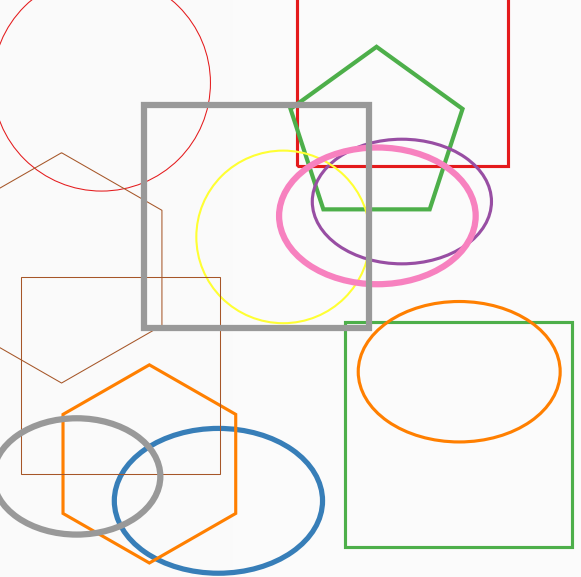[{"shape": "circle", "thickness": 0.5, "radius": 0.94, "center": [0.175, 0.856]}, {"shape": "square", "thickness": 1.5, "radius": 0.91, "center": [0.692, 0.893]}, {"shape": "oval", "thickness": 2.5, "radius": 0.9, "center": [0.376, 0.132]}, {"shape": "pentagon", "thickness": 2, "radius": 0.78, "center": [0.648, 0.762]}, {"shape": "square", "thickness": 1.5, "radius": 0.98, "center": [0.788, 0.247]}, {"shape": "oval", "thickness": 1.5, "radius": 0.77, "center": [0.691, 0.65]}, {"shape": "hexagon", "thickness": 1.5, "radius": 0.86, "center": [0.257, 0.196]}, {"shape": "oval", "thickness": 1.5, "radius": 0.87, "center": [0.79, 0.355]}, {"shape": "circle", "thickness": 1, "radius": 0.75, "center": [0.487, 0.589]}, {"shape": "square", "thickness": 0.5, "radius": 0.85, "center": [0.207, 0.349]}, {"shape": "hexagon", "thickness": 0.5, "radius": 1.0, "center": [0.106, 0.535]}, {"shape": "oval", "thickness": 3, "radius": 0.85, "center": [0.649, 0.625]}, {"shape": "square", "thickness": 3, "radius": 0.97, "center": [0.441, 0.624]}, {"shape": "oval", "thickness": 3, "radius": 0.72, "center": [0.132, 0.174]}]